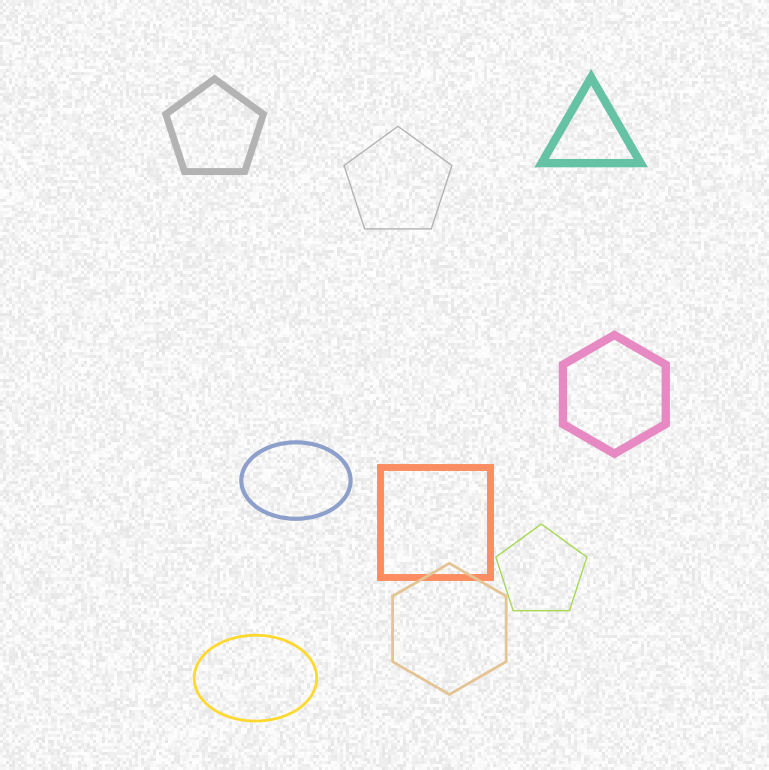[{"shape": "triangle", "thickness": 3, "radius": 0.37, "center": [0.768, 0.825]}, {"shape": "square", "thickness": 2.5, "radius": 0.36, "center": [0.565, 0.322]}, {"shape": "oval", "thickness": 1.5, "radius": 0.35, "center": [0.384, 0.376]}, {"shape": "hexagon", "thickness": 3, "radius": 0.39, "center": [0.798, 0.488]}, {"shape": "pentagon", "thickness": 0.5, "radius": 0.31, "center": [0.703, 0.257]}, {"shape": "oval", "thickness": 1, "radius": 0.4, "center": [0.332, 0.119]}, {"shape": "hexagon", "thickness": 1, "radius": 0.43, "center": [0.584, 0.183]}, {"shape": "pentagon", "thickness": 2.5, "radius": 0.33, "center": [0.279, 0.831]}, {"shape": "pentagon", "thickness": 0.5, "radius": 0.37, "center": [0.517, 0.762]}]